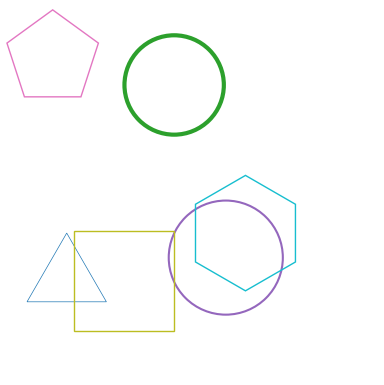[{"shape": "triangle", "thickness": 0.5, "radius": 0.6, "center": [0.173, 0.276]}, {"shape": "circle", "thickness": 3, "radius": 0.65, "center": [0.452, 0.779]}, {"shape": "circle", "thickness": 1.5, "radius": 0.74, "center": [0.586, 0.331]}, {"shape": "pentagon", "thickness": 1, "radius": 0.62, "center": [0.137, 0.849]}, {"shape": "square", "thickness": 1, "radius": 0.65, "center": [0.322, 0.269]}, {"shape": "hexagon", "thickness": 1, "radius": 0.75, "center": [0.638, 0.394]}]